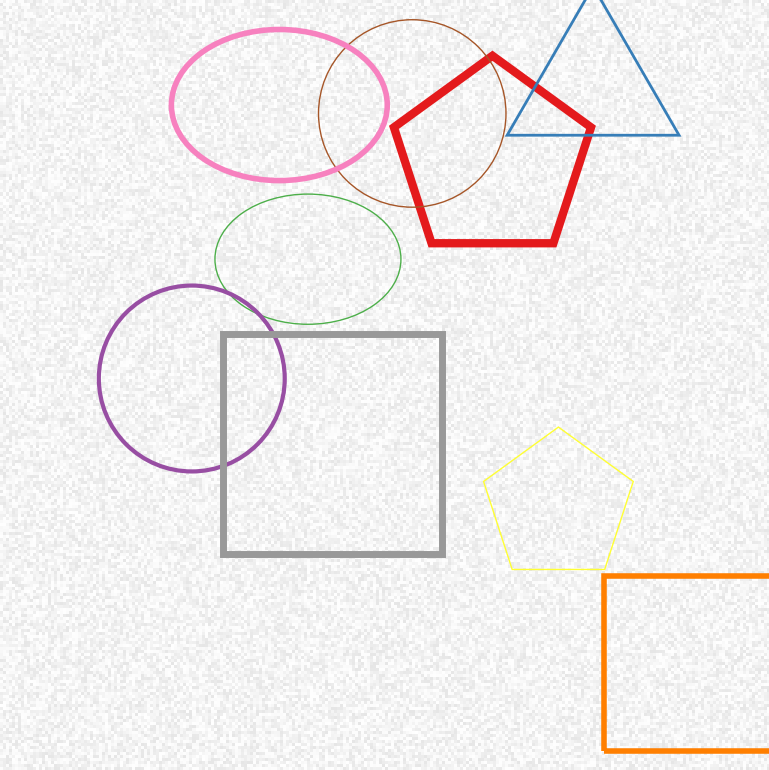[{"shape": "pentagon", "thickness": 3, "radius": 0.67, "center": [0.64, 0.793]}, {"shape": "triangle", "thickness": 1, "radius": 0.64, "center": [0.77, 0.889]}, {"shape": "oval", "thickness": 0.5, "radius": 0.6, "center": [0.4, 0.663]}, {"shape": "circle", "thickness": 1.5, "radius": 0.6, "center": [0.249, 0.508]}, {"shape": "square", "thickness": 2, "radius": 0.57, "center": [0.899, 0.138]}, {"shape": "pentagon", "thickness": 0.5, "radius": 0.51, "center": [0.725, 0.343]}, {"shape": "circle", "thickness": 0.5, "radius": 0.61, "center": [0.535, 0.853]}, {"shape": "oval", "thickness": 2, "radius": 0.7, "center": [0.363, 0.864]}, {"shape": "square", "thickness": 2.5, "radius": 0.71, "center": [0.432, 0.424]}]